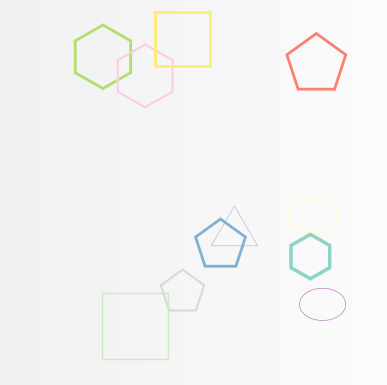[{"shape": "hexagon", "thickness": 2.5, "radius": 0.29, "center": [0.801, 0.334]}, {"shape": "oval", "thickness": 0.5, "radius": 0.32, "center": [0.807, 0.44]}, {"shape": "triangle", "thickness": 0.5, "radius": 0.35, "center": [0.605, 0.396]}, {"shape": "pentagon", "thickness": 2, "radius": 0.4, "center": [0.816, 0.833]}, {"shape": "pentagon", "thickness": 2, "radius": 0.34, "center": [0.569, 0.363]}, {"shape": "hexagon", "thickness": 2, "radius": 0.41, "center": [0.266, 0.853]}, {"shape": "hexagon", "thickness": 1.5, "radius": 0.41, "center": [0.375, 0.803]}, {"shape": "pentagon", "thickness": 1.5, "radius": 0.29, "center": [0.471, 0.241]}, {"shape": "oval", "thickness": 0.5, "radius": 0.3, "center": [0.832, 0.209]}, {"shape": "square", "thickness": 1, "radius": 0.43, "center": [0.349, 0.152]}, {"shape": "square", "thickness": 2, "radius": 0.35, "center": [0.472, 0.899]}]